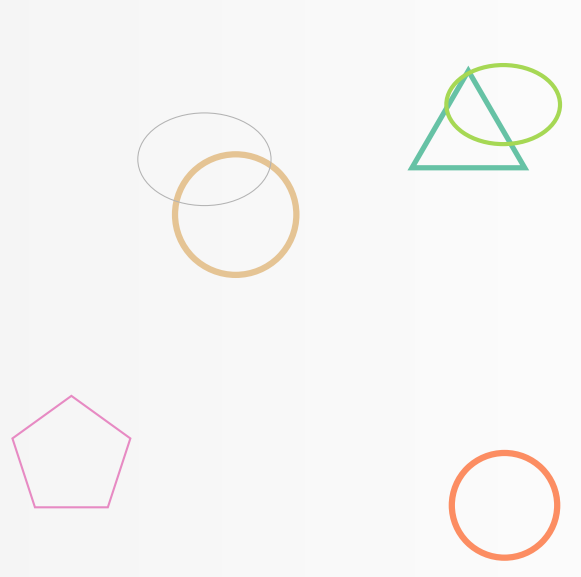[{"shape": "triangle", "thickness": 2.5, "radius": 0.56, "center": [0.806, 0.765]}, {"shape": "circle", "thickness": 3, "radius": 0.45, "center": [0.868, 0.124]}, {"shape": "pentagon", "thickness": 1, "radius": 0.53, "center": [0.123, 0.207]}, {"shape": "oval", "thickness": 2, "radius": 0.49, "center": [0.866, 0.818]}, {"shape": "circle", "thickness": 3, "radius": 0.52, "center": [0.406, 0.628]}, {"shape": "oval", "thickness": 0.5, "radius": 0.57, "center": [0.352, 0.723]}]